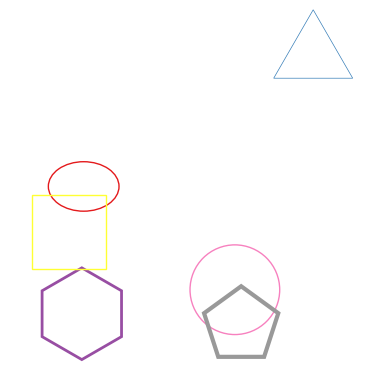[{"shape": "oval", "thickness": 1, "radius": 0.46, "center": [0.217, 0.516]}, {"shape": "triangle", "thickness": 0.5, "radius": 0.59, "center": [0.813, 0.856]}, {"shape": "hexagon", "thickness": 2, "radius": 0.6, "center": [0.213, 0.185]}, {"shape": "square", "thickness": 1, "radius": 0.47, "center": [0.179, 0.397]}, {"shape": "circle", "thickness": 1, "radius": 0.58, "center": [0.61, 0.247]}, {"shape": "pentagon", "thickness": 3, "radius": 0.51, "center": [0.626, 0.155]}]